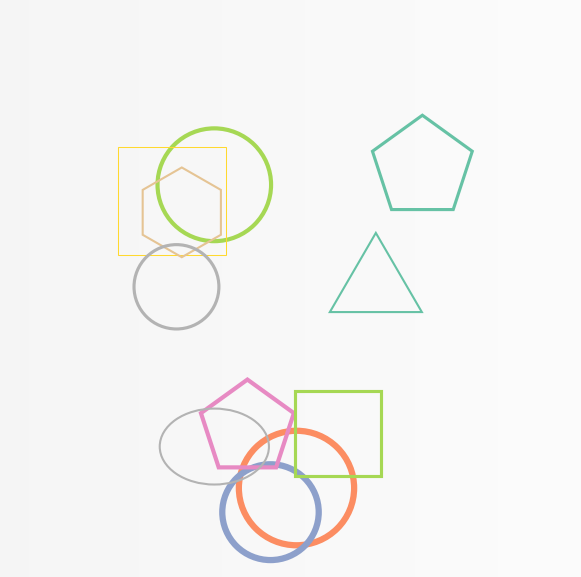[{"shape": "triangle", "thickness": 1, "radius": 0.46, "center": [0.647, 0.504]}, {"shape": "pentagon", "thickness": 1.5, "radius": 0.45, "center": [0.727, 0.709]}, {"shape": "circle", "thickness": 3, "radius": 0.5, "center": [0.51, 0.154]}, {"shape": "circle", "thickness": 3, "radius": 0.41, "center": [0.465, 0.112]}, {"shape": "pentagon", "thickness": 2, "radius": 0.42, "center": [0.426, 0.258]}, {"shape": "square", "thickness": 1.5, "radius": 0.37, "center": [0.581, 0.248]}, {"shape": "circle", "thickness": 2, "radius": 0.49, "center": [0.369, 0.679]}, {"shape": "square", "thickness": 0.5, "radius": 0.47, "center": [0.296, 0.652]}, {"shape": "hexagon", "thickness": 1, "radius": 0.39, "center": [0.313, 0.631]}, {"shape": "oval", "thickness": 1, "radius": 0.47, "center": [0.369, 0.226]}, {"shape": "circle", "thickness": 1.5, "radius": 0.37, "center": [0.304, 0.502]}]